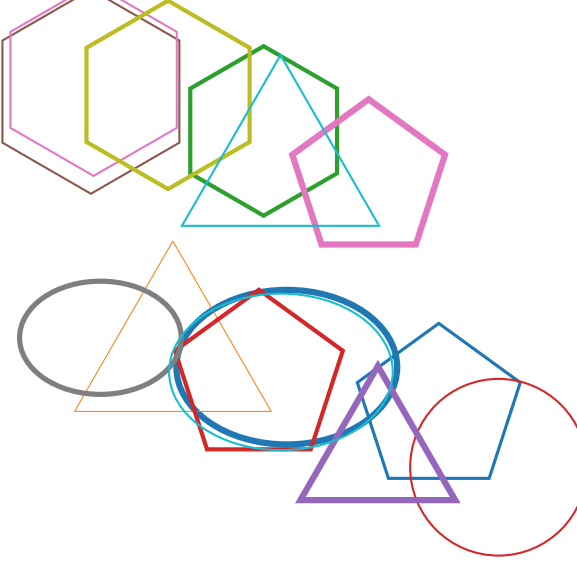[{"shape": "oval", "thickness": 3, "radius": 0.96, "center": [0.497, 0.363]}, {"shape": "pentagon", "thickness": 1.5, "radius": 0.74, "center": [0.76, 0.291]}, {"shape": "triangle", "thickness": 0.5, "radius": 0.98, "center": [0.299, 0.385]}, {"shape": "hexagon", "thickness": 2, "radius": 0.73, "center": [0.457, 0.772]}, {"shape": "circle", "thickness": 1, "radius": 0.76, "center": [0.863, 0.19]}, {"shape": "pentagon", "thickness": 2, "radius": 0.76, "center": [0.448, 0.345]}, {"shape": "triangle", "thickness": 3, "radius": 0.77, "center": [0.654, 0.21]}, {"shape": "hexagon", "thickness": 1, "radius": 0.88, "center": [0.157, 0.84]}, {"shape": "pentagon", "thickness": 3, "radius": 0.69, "center": [0.638, 0.688]}, {"shape": "hexagon", "thickness": 1, "radius": 0.83, "center": [0.162, 0.861]}, {"shape": "oval", "thickness": 2.5, "radius": 0.7, "center": [0.174, 0.414]}, {"shape": "hexagon", "thickness": 2, "radius": 0.82, "center": [0.291, 0.835]}, {"shape": "triangle", "thickness": 1, "radius": 0.99, "center": [0.486, 0.707]}, {"shape": "oval", "thickness": 1, "radius": 0.97, "center": [0.486, 0.355]}]